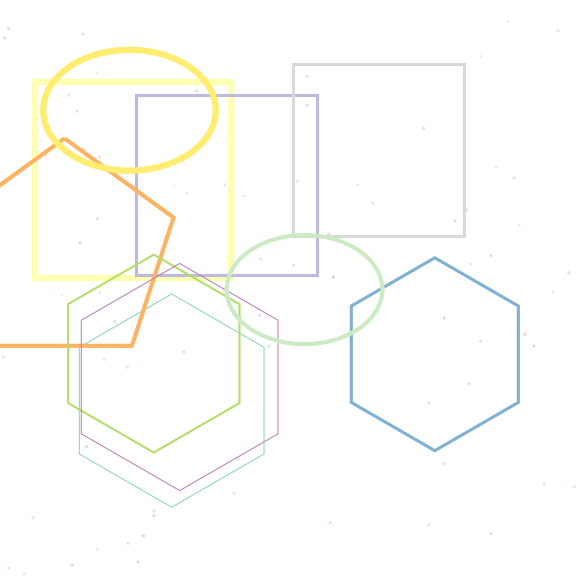[{"shape": "hexagon", "thickness": 0.5, "radius": 0.92, "center": [0.297, 0.305]}, {"shape": "square", "thickness": 3, "radius": 0.85, "center": [0.23, 0.687]}, {"shape": "square", "thickness": 1.5, "radius": 0.78, "center": [0.392, 0.679]}, {"shape": "hexagon", "thickness": 1.5, "radius": 0.83, "center": [0.753, 0.386]}, {"shape": "pentagon", "thickness": 2, "radius": 0.99, "center": [0.112, 0.561]}, {"shape": "hexagon", "thickness": 1, "radius": 0.86, "center": [0.266, 0.387]}, {"shape": "square", "thickness": 1.5, "radius": 0.74, "center": [0.655, 0.74]}, {"shape": "hexagon", "thickness": 0.5, "radius": 0.98, "center": [0.311, 0.346]}, {"shape": "oval", "thickness": 2, "radius": 0.67, "center": [0.527, 0.498]}, {"shape": "oval", "thickness": 3, "radius": 0.75, "center": [0.224, 0.808]}]